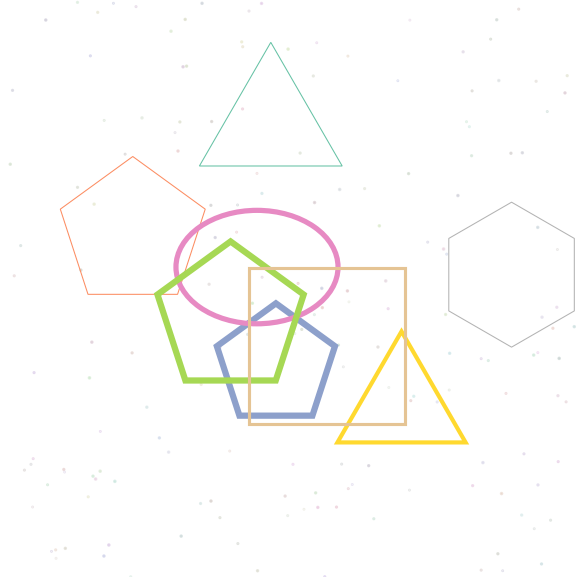[{"shape": "triangle", "thickness": 0.5, "radius": 0.71, "center": [0.469, 0.783]}, {"shape": "pentagon", "thickness": 0.5, "radius": 0.66, "center": [0.23, 0.596]}, {"shape": "pentagon", "thickness": 3, "radius": 0.54, "center": [0.478, 0.366]}, {"shape": "oval", "thickness": 2.5, "radius": 0.7, "center": [0.445, 0.537]}, {"shape": "pentagon", "thickness": 3, "radius": 0.67, "center": [0.399, 0.448]}, {"shape": "triangle", "thickness": 2, "radius": 0.64, "center": [0.695, 0.297]}, {"shape": "square", "thickness": 1.5, "radius": 0.68, "center": [0.567, 0.4]}, {"shape": "hexagon", "thickness": 0.5, "radius": 0.63, "center": [0.886, 0.524]}]